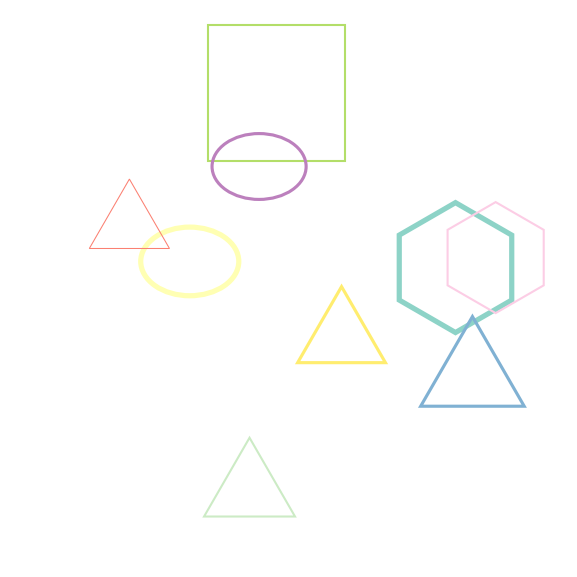[{"shape": "hexagon", "thickness": 2.5, "radius": 0.56, "center": [0.789, 0.536]}, {"shape": "oval", "thickness": 2.5, "radius": 0.42, "center": [0.329, 0.546]}, {"shape": "triangle", "thickness": 0.5, "radius": 0.4, "center": [0.224, 0.609]}, {"shape": "triangle", "thickness": 1.5, "radius": 0.52, "center": [0.818, 0.347]}, {"shape": "square", "thickness": 1, "radius": 0.59, "center": [0.478, 0.838]}, {"shape": "hexagon", "thickness": 1, "radius": 0.48, "center": [0.858, 0.553]}, {"shape": "oval", "thickness": 1.5, "radius": 0.41, "center": [0.449, 0.711]}, {"shape": "triangle", "thickness": 1, "radius": 0.45, "center": [0.432, 0.15]}, {"shape": "triangle", "thickness": 1.5, "radius": 0.44, "center": [0.591, 0.415]}]